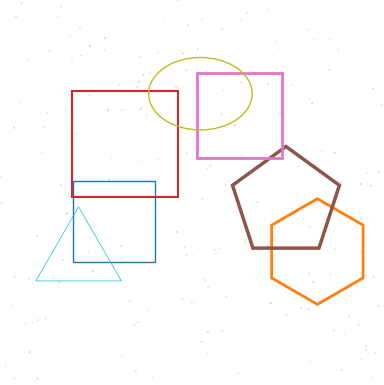[{"shape": "square", "thickness": 1, "radius": 0.53, "center": [0.296, 0.425]}, {"shape": "hexagon", "thickness": 2, "radius": 0.69, "center": [0.824, 0.347]}, {"shape": "square", "thickness": 1.5, "radius": 0.69, "center": [0.325, 0.626]}, {"shape": "pentagon", "thickness": 2.5, "radius": 0.73, "center": [0.743, 0.474]}, {"shape": "square", "thickness": 2, "radius": 0.55, "center": [0.621, 0.701]}, {"shape": "oval", "thickness": 1, "radius": 0.67, "center": [0.521, 0.757]}, {"shape": "triangle", "thickness": 0.5, "radius": 0.64, "center": [0.204, 0.334]}]